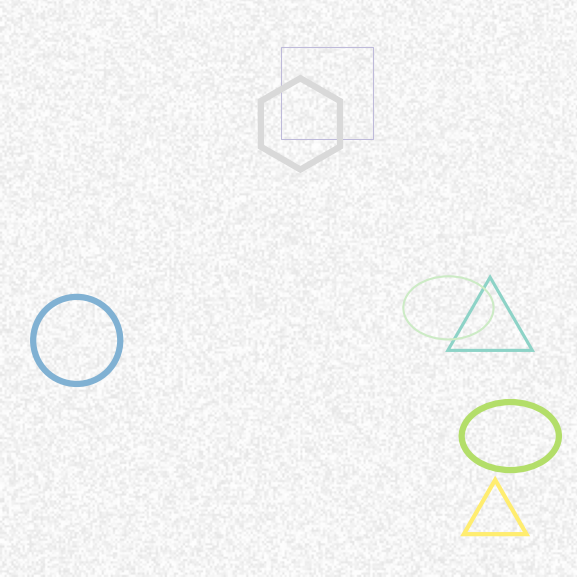[{"shape": "triangle", "thickness": 1.5, "radius": 0.42, "center": [0.849, 0.435]}, {"shape": "square", "thickness": 0.5, "radius": 0.4, "center": [0.567, 0.839]}, {"shape": "circle", "thickness": 3, "radius": 0.38, "center": [0.133, 0.41]}, {"shape": "oval", "thickness": 3, "radius": 0.42, "center": [0.884, 0.244]}, {"shape": "hexagon", "thickness": 3, "radius": 0.4, "center": [0.52, 0.785]}, {"shape": "oval", "thickness": 1, "radius": 0.39, "center": [0.777, 0.466]}, {"shape": "triangle", "thickness": 2, "radius": 0.31, "center": [0.857, 0.106]}]